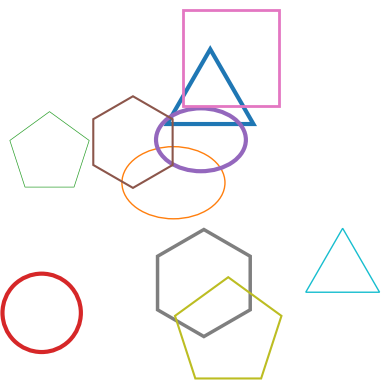[{"shape": "triangle", "thickness": 3, "radius": 0.65, "center": [0.546, 0.743]}, {"shape": "oval", "thickness": 1, "radius": 0.67, "center": [0.451, 0.525]}, {"shape": "pentagon", "thickness": 0.5, "radius": 0.54, "center": [0.129, 0.602]}, {"shape": "circle", "thickness": 3, "radius": 0.51, "center": [0.108, 0.187]}, {"shape": "oval", "thickness": 3, "radius": 0.58, "center": [0.522, 0.637]}, {"shape": "hexagon", "thickness": 1.5, "radius": 0.59, "center": [0.345, 0.631]}, {"shape": "square", "thickness": 2, "radius": 0.62, "center": [0.601, 0.849]}, {"shape": "hexagon", "thickness": 2.5, "radius": 0.69, "center": [0.53, 0.265]}, {"shape": "pentagon", "thickness": 1.5, "radius": 0.73, "center": [0.593, 0.135]}, {"shape": "triangle", "thickness": 1, "radius": 0.55, "center": [0.89, 0.296]}]